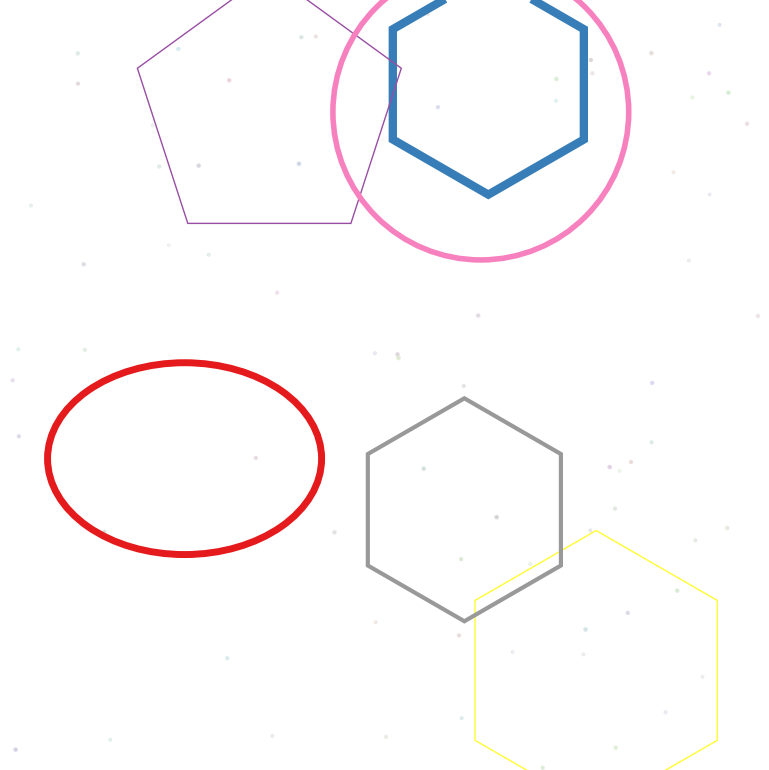[{"shape": "oval", "thickness": 2.5, "radius": 0.89, "center": [0.24, 0.404]}, {"shape": "hexagon", "thickness": 3, "radius": 0.72, "center": [0.634, 0.89]}, {"shape": "pentagon", "thickness": 0.5, "radius": 0.9, "center": [0.35, 0.856]}, {"shape": "hexagon", "thickness": 0.5, "radius": 0.91, "center": [0.774, 0.129]}, {"shape": "circle", "thickness": 2, "radius": 0.96, "center": [0.624, 0.855]}, {"shape": "hexagon", "thickness": 1.5, "radius": 0.72, "center": [0.603, 0.338]}]